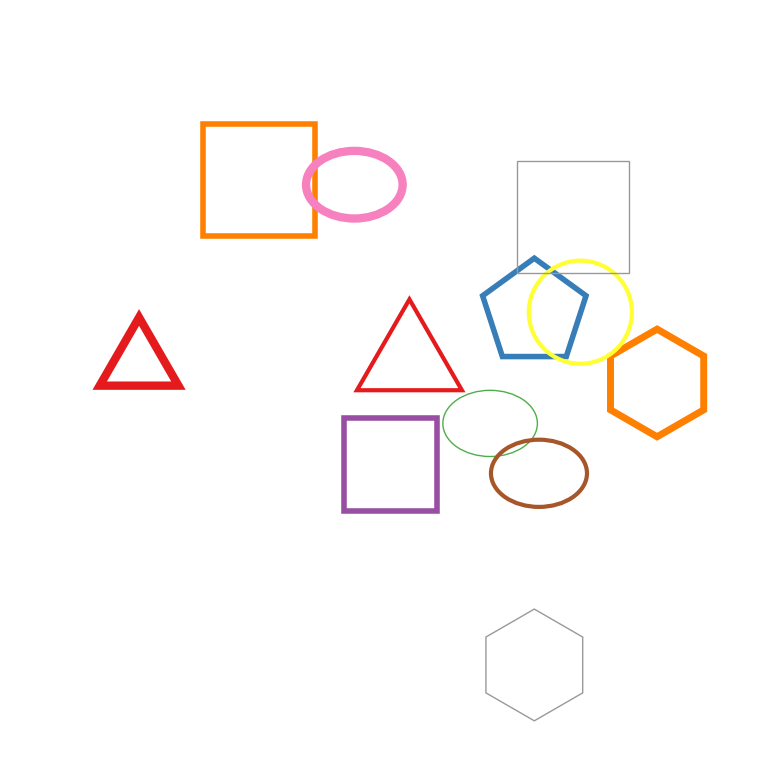[{"shape": "triangle", "thickness": 1.5, "radius": 0.39, "center": [0.532, 0.533]}, {"shape": "triangle", "thickness": 3, "radius": 0.3, "center": [0.181, 0.529]}, {"shape": "pentagon", "thickness": 2, "radius": 0.35, "center": [0.694, 0.594]}, {"shape": "oval", "thickness": 0.5, "radius": 0.31, "center": [0.637, 0.45]}, {"shape": "square", "thickness": 2, "radius": 0.3, "center": [0.507, 0.396]}, {"shape": "hexagon", "thickness": 2.5, "radius": 0.35, "center": [0.853, 0.503]}, {"shape": "square", "thickness": 2, "radius": 0.36, "center": [0.336, 0.766]}, {"shape": "circle", "thickness": 1.5, "radius": 0.33, "center": [0.754, 0.595]}, {"shape": "oval", "thickness": 1.5, "radius": 0.31, "center": [0.7, 0.385]}, {"shape": "oval", "thickness": 3, "radius": 0.31, "center": [0.46, 0.76]}, {"shape": "square", "thickness": 0.5, "radius": 0.37, "center": [0.744, 0.718]}, {"shape": "hexagon", "thickness": 0.5, "radius": 0.36, "center": [0.694, 0.136]}]